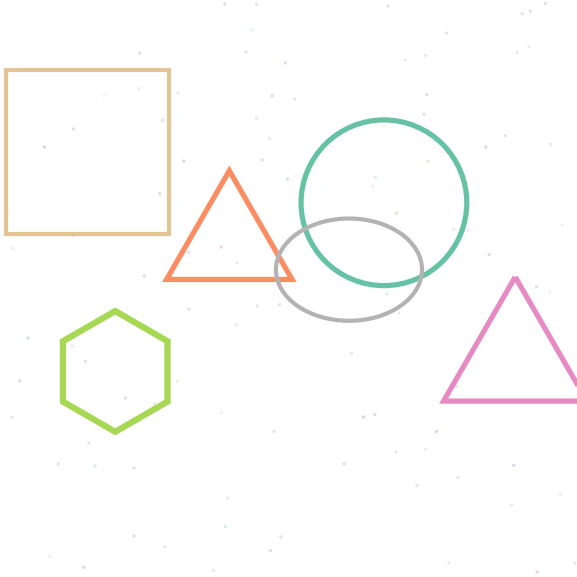[{"shape": "circle", "thickness": 2.5, "radius": 0.72, "center": [0.665, 0.648]}, {"shape": "triangle", "thickness": 2.5, "radius": 0.63, "center": [0.397, 0.578]}, {"shape": "triangle", "thickness": 2.5, "radius": 0.72, "center": [0.892, 0.376]}, {"shape": "hexagon", "thickness": 3, "radius": 0.52, "center": [0.2, 0.356]}, {"shape": "square", "thickness": 2, "radius": 0.71, "center": [0.151, 0.736]}, {"shape": "oval", "thickness": 2, "radius": 0.63, "center": [0.604, 0.532]}]